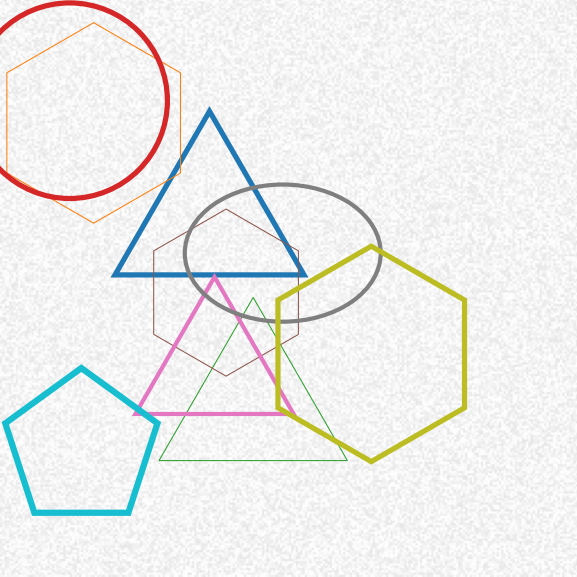[{"shape": "triangle", "thickness": 2.5, "radius": 0.94, "center": [0.363, 0.618]}, {"shape": "hexagon", "thickness": 0.5, "radius": 0.87, "center": [0.162, 0.786]}, {"shape": "triangle", "thickness": 0.5, "radius": 0.94, "center": [0.438, 0.296]}, {"shape": "circle", "thickness": 2.5, "radius": 0.85, "center": [0.121, 0.825]}, {"shape": "hexagon", "thickness": 0.5, "radius": 0.72, "center": [0.391, 0.492]}, {"shape": "triangle", "thickness": 2, "radius": 0.79, "center": [0.371, 0.361]}, {"shape": "oval", "thickness": 2, "radius": 0.85, "center": [0.49, 0.561]}, {"shape": "hexagon", "thickness": 2.5, "radius": 0.93, "center": [0.643, 0.386]}, {"shape": "pentagon", "thickness": 3, "radius": 0.69, "center": [0.141, 0.223]}]